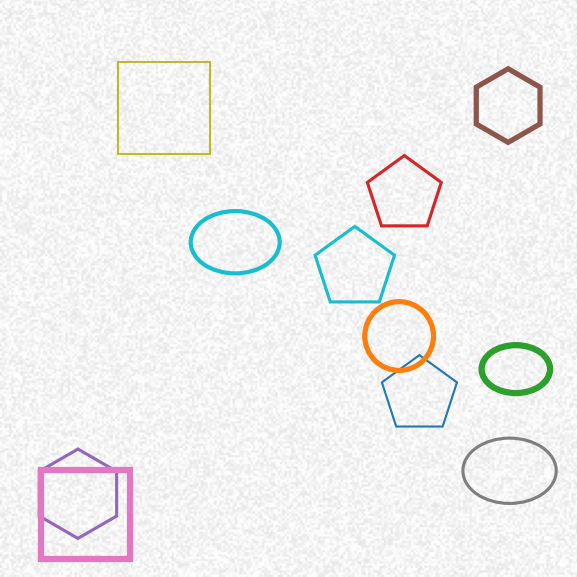[{"shape": "pentagon", "thickness": 1, "radius": 0.34, "center": [0.726, 0.316]}, {"shape": "circle", "thickness": 2.5, "radius": 0.3, "center": [0.691, 0.417]}, {"shape": "oval", "thickness": 3, "radius": 0.3, "center": [0.893, 0.36]}, {"shape": "pentagon", "thickness": 1.5, "radius": 0.34, "center": [0.7, 0.662]}, {"shape": "hexagon", "thickness": 1.5, "radius": 0.39, "center": [0.135, 0.144]}, {"shape": "hexagon", "thickness": 2.5, "radius": 0.32, "center": [0.88, 0.816]}, {"shape": "square", "thickness": 3, "radius": 0.39, "center": [0.148, 0.108]}, {"shape": "oval", "thickness": 1.5, "radius": 0.4, "center": [0.882, 0.184]}, {"shape": "square", "thickness": 1, "radius": 0.4, "center": [0.284, 0.812]}, {"shape": "oval", "thickness": 2, "radius": 0.39, "center": [0.407, 0.58]}, {"shape": "pentagon", "thickness": 1.5, "radius": 0.36, "center": [0.614, 0.535]}]